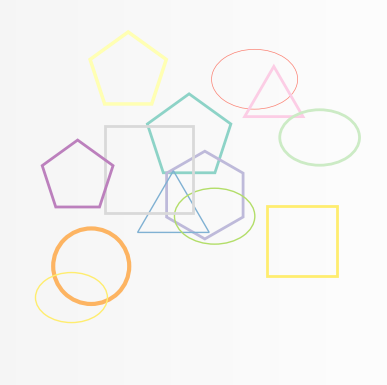[{"shape": "pentagon", "thickness": 2, "radius": 0.57, "center": [0.488, 0.643]}, {"shape": "pentagon", "thickness": 2.5, "radius": 0.52, "center": [0.331, 0.814]}, {"shape": "hexagon", "thickness": 2, "radius": 0.57, "center": [0.529, 0.493]}, {"shape": "oval", "thickness": 0.5, "radius": 0.56, "center": [0.657, 0.794]}, {"shape": "triangle", "thickness": 1, "radius": 0.53, "center": [0.447, 0.45]}, {"shape": "circle", "thickness": 3, "radius": 0.49, "center": [0.235, 0.309]}, {"shape": "oval", "thickness": 1, "radius": 0.52, "center": [0.554, 0.438]}, {"shape": "triangle", "thickness": 2, "radius": 0.43, "center": [0.707, 0.741]}, {"shape": "square", "thickness": 2, "radius": 0.56, "center": [0.384, 0.559]}, {"shape": "pentagon", "thickness": 2, "radius": 0.48, "center": [0.2, 0.54]}, {"shape": "oval", "thickness": 2, "radius": 0.51, "center": [0.825, 0.643]}, {"shape": "oval", "thickness": 1, "radius": 0.46, "center": [0.184, 0.227]}, {"shape": "square", "thickness": 2, "radius": 0.45, "center": [0.779, 0.374]}]